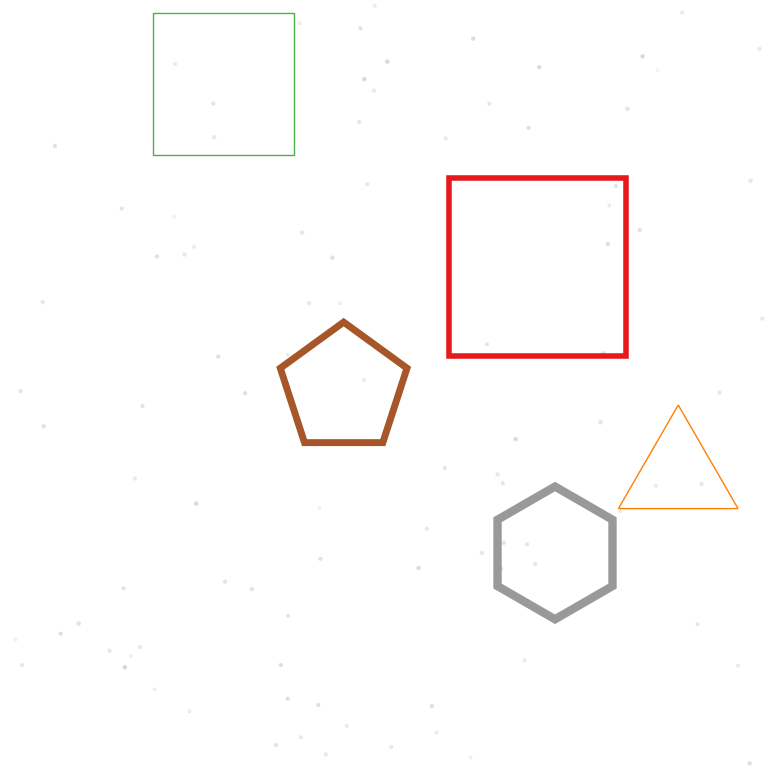[{"shape": "square", "thickness": 2, "radius": 0.58, "center": [0.698, 0.653]}, {"shape": "square", "thickness": 0.5, "radius": 0.46, "center": [0.29, 0.891]}, {"shape": "triangle", "thickness": 0.5, "radius": 0.45, "center": [0.881, 0.384]}, {"shape": "pentagon", "thickness": 2.5, "radius": 0.43, "center": [0.446, 0.495]}, {"shape": "hexagon", "thickness": 3, "radius": 0.43, "center": [0.721, 0.282]}]